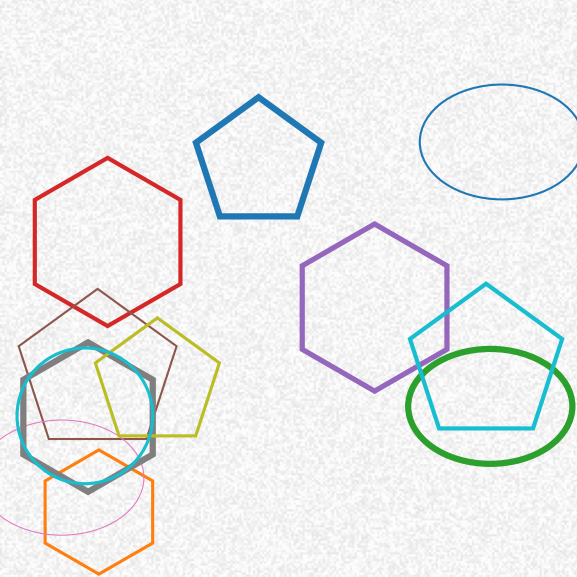[{"shape": "oval", "thickness": 1, "radius": 0.71, "center": [0.869, 0.753]}, {"shape": "pentagon", "thickness": 3, "radius": 0.57, "center": [0.448, 0.717]}, {"shape": "hexagon", "thickness": 1.5, "radius": 0.54, "center": [0.171, 0.113]}, {"shape": "oval", "thickness": 3, "radius": 0.71, "center": [0.849, 0.295]}, {"shape": "hexagon", "thickness": 2, "radius": 0.73, "center": [0.186, 0.58]}, {"shape": "hexagon", "thickness": 2.5, "radius": 0.72, "center": [0.649, 0.467]}, {"shape": "pentagon", "thickness": 1, "radius": 0.72, "center": [0.169, 0.355]}, {"shape": "oval", "thickness": 0.5, "radius": 0.71, "center": [0.107, 0.172]}, {"shape": "hexagon", "thickness": 3, "radius": 0.65, "center": [0.152, 0.277]}, {"shape": "pentagon", "thickness": 1.5, "radius": 0.56, "center": [0.273, 0.336]}, {"shape": "pentagon", "thickness": 2, "radius": 0.69, "center": [0.842, 0.369]}, {"shape": "circle", "thickness": 1.5, "radius": 0.59, "center": [0.147, 0.279]}]